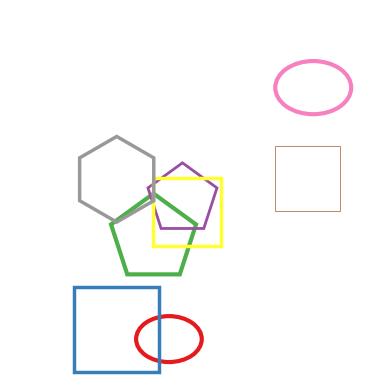[{"shape": "oval", "thickness": 3, "radius": 0.43, "center": [0.439, 0.119]}, {"shape": "square", "thickness": 2.5, "radius": 0.55, "center": [0.302, 0.145]}, {"shape": "pentagon", "thickness": 3, "radius": 0.58, "center": [0.399, 0.381]}, {"shape": "pentagon", "thickness": 2, "radius": 0.47, "center": [0.474, 0.483]}, {"shape": "square", "thickness": 2.5, "radius": 0.44, "center": [0.486, 0.45]}, {"shape": "square", "thickness": 0.5, "radius": 0.43, "center": [0.799, 0.537]}, {"shape": "oval", "thickness": 3, "radius": 0.49, "center": [0.814, 0.772]}, {"shape": "hexagon", "thickness": 2.5, "radius": 0.56, "center": [0.303, 0.534]}]